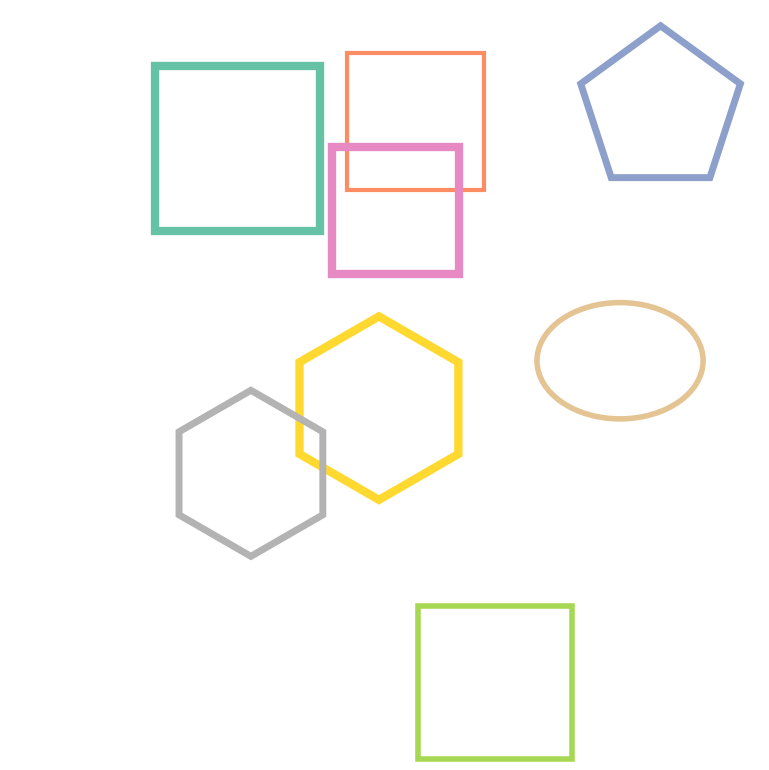[{"shape": "square", "thickness": 3, "radius": 0.54, "center": [0.309, 0.807]}, {"shape": "square", "thickness": 1.5, "radius": 0.44, "center": [0.539, 0.842]}, {"shape": "pentagon", "thickness": 2.5, "radius": 0.55, "center": [0.858, 0.857]}, {"shape": "square", "thickness": 3, "radius": 0.41, "center": [0.513, 0.727]}, {"shape": "square", "thickness": 2, "radius": 0.5, "center": [0.643, 0.113]}, {"shape": "hexagon", "thickness": 3, "radius": 0.6, "center": [0.492, 0.47]}, {"shape": "oval", "thickness": 2, "radius": 0.54, "center": [0.805, 0.532]}, {"shape": "hexagon", "thickness": 2.5, "radius": 0.54, "center": [0.326, 0.385]}]